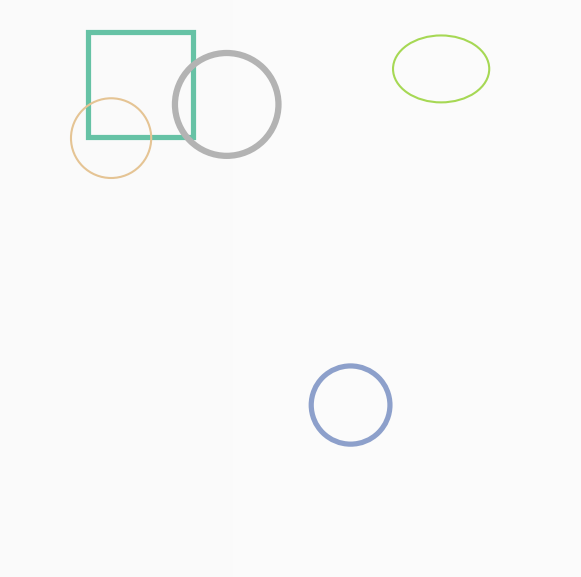[{"shape": "square", "thickness": 2.5, "radius": 0.45, "center": [0.242, 0.853]}, {"shape": "circle", "thickness": 2.5, "radius": 0.34, "center": [0.603, 0.298]}, {"shape": "oval", "thickness": 1, "radius": 0.41, "center": [0.759, 0.88]}, {"shape": "circle", "thickness": 1, "radius": 0.35, "center": [0.191, 0.76]}, {"shape": "circle", "thickness": 3, "radius": 0.45, "center": [0.39, 0.818]}]